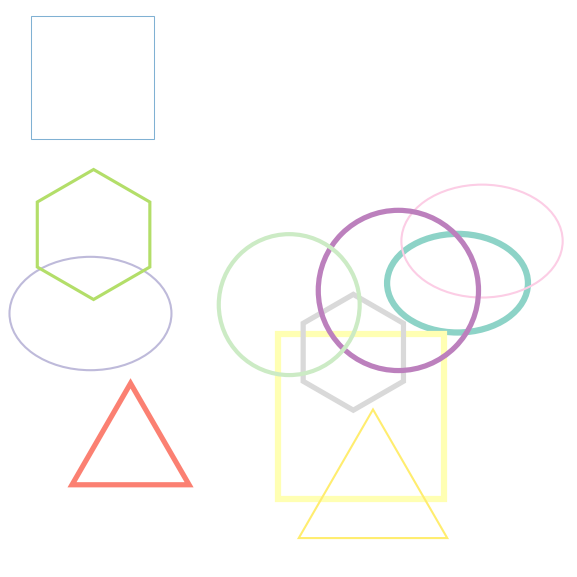[{"shape": "oval", "thickness": 3, "radius": 0.61, "center": [0.792, 0.509]}, {"shape": "square", "thickness": 3, "radius": 0.72, "center": [0.625, 0.278]}, {"shape": "oval", "thickness": 1, "radius": 0.7, "center": [0.157, 0.456]}, {"shape": "triangle", "thickness": 2.5, "radius": 0.59, "center": [0.226, 0.218]}, {"shape": "square", "thickness": 0.5, "radius": 0.53, "center": [0.16, 0.865]}, {"shape": "hexagon", "thickness": 1.5, "radius": 0.56, "center": [0.162, 0.593]}, {"shape": "oval", "thickness": 1, "radius": 0.7, "center": [0.835, 0.582]}, {"shape": "hexagon", "thickness": 2.5, "radius": 0.5, "center": [0.612, 0.389]}, {"shape": "circle", "thickness": 2.5, "radius": 0.69, "center": [0.69, 0.496]}, {"shape": "circle", "thickness": 2, "radius": 0.61, "center": [0.501, 0.472]}, {"shape": "triangle", "thickness": 1, "radius": 0.74, "center": [0.646, 0.142]}]